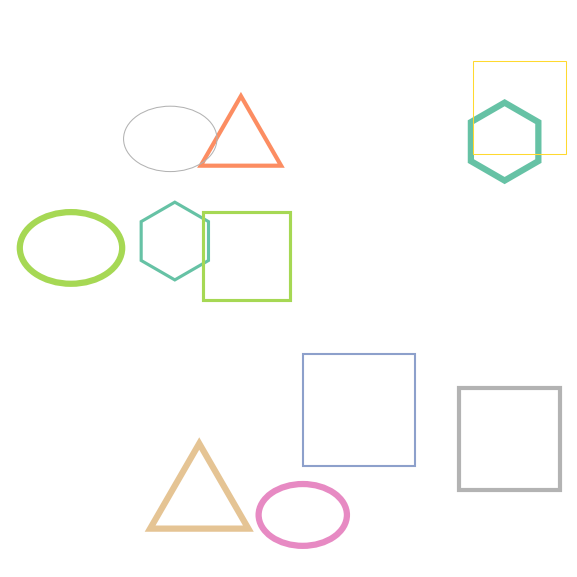[{"shape": "hexagon", "thickness": 3, "radius": 0.34, "center": [0.874, 0.754]}, {"shape": "hexagon", "thickness": 1.5, "radius": 0.34, "center": [0.303, 0.582]}, {"shape": "triangle", "thickness": 2, "radius": 0.4, "center": [0.417, 0.752]}, {"shape": "square", "thickness": 1, "radius": 0.49, "center": [0.622, 0.289]}, {"shape": "oval", "thickness": 3, "radius": 0.38, "center": [0.524, 0.107]}, {"shape": "oval", "thickness": 3, "radius": 0.44, "center": [0.123, 0.57]}, {"shape": "square", "thickness": 1.5, "radius": 0.38, "center": [0.427, 0.556]}, {"shape": "square", "thickness": 0.5, "radius": 0.4, "center": [0.899, 0.813]}, {"shape": "triangle", "thickness": 3, "radius": 0.49, "center": [0.345, 0.133]}, {"shape": "square", "thickness": 2, "radius": 0.44, "center": [0.883, 0.239]}, {"shape": "oval", "thickness": 0.5, "radius": 0.4, "center": [0.295, 0.759]}]